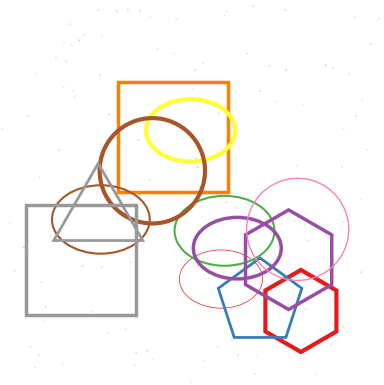[{"shape": "hexagon", "thickness": 3, "radius": 0.53, "center": [0.782, 0.192]}, {"shape": "oval", "thickness": 0.5, "radius": 0.54, "center": [0.574, 0.275]}, {"shape": "pentagon", "thickness": 2, "radius": 0.57, "center": [0.675, 0.216]}, {"shape": "oval", "thickness": 1.5, "radius": 0.65, "center": [0.583, 0.401]}, {"shape": "hexagon", "thickness": 2.5, "radius": 0.65, "center": [0.75, 0.325]}, {"shape": "oval", "thickness": 2.5, "radius": 0.57, "center": [0.616, 0.355]}, {"shape": "square", "thickness": 2.5, "radius": 0.71, "center": [0.45, 0.645]}, {"shape": "oval", "thickness": 3, "radius": 0.58, "center": [0.495, 0.661]}, {"shape": "oval", "thickness": 1.5, "radius": 0.63, "center": [0.262, 0.43]}, {"shape": "circle", "thickness": 3, "radius": 0.68, "center": [0.396, 0.556]}, {"shape": "circle", "thickness": 1, "radius": 0.66, "center": [0.773, 0.404]}, {"shape": "triangle", "thickness": 2, "radius": 0.67, "center": [0.255, 0.442]}, {"shape": "square", "thickness": 2.5, "radius": 0.71, "center": [0.211, 0.324]}]